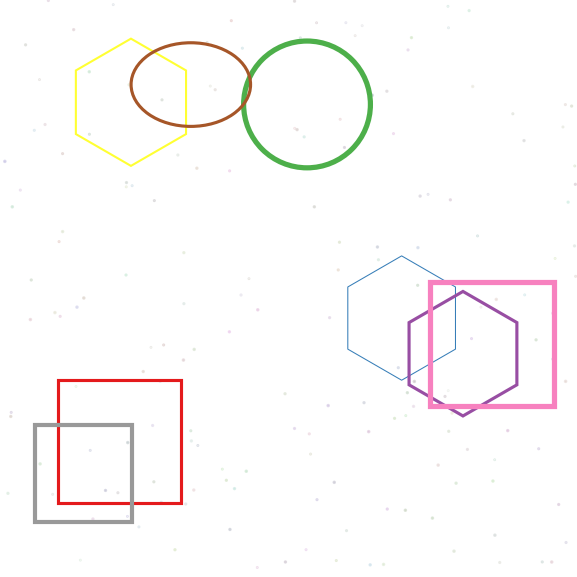[{"shape": "square", "thickness": 1.5, "radius": 0.53, "center": [0.207, 0.235]}, {"shape": "hexagon", "thickness": 0.5, "radius": 0.54, "center": [0.695, 0.448]}, {"shape": "circle", "thickness": 2.5, "radius": 0.55, "center": [0.532, 0.818]}, {"shape": "hexagon", "thickness": 1.5, "radius": 0.54, "center": [0.802, 0.387]}, {"shape": "hexagon", "thickness": 1, "radius": 0.55, "center": [0.227, 0.822]}, {"shape": "oval", "thickness": 1.5, "radius": 0.52, "center": [0.33, 0.853]}, {"shape": "square", "thickness": 2.5, "radius": 0.54, "center": [0.852, 0.403]}, {"shape": "square", "thickness": 2, "radius": 0.42, "center": [0.145, 0.179]}]